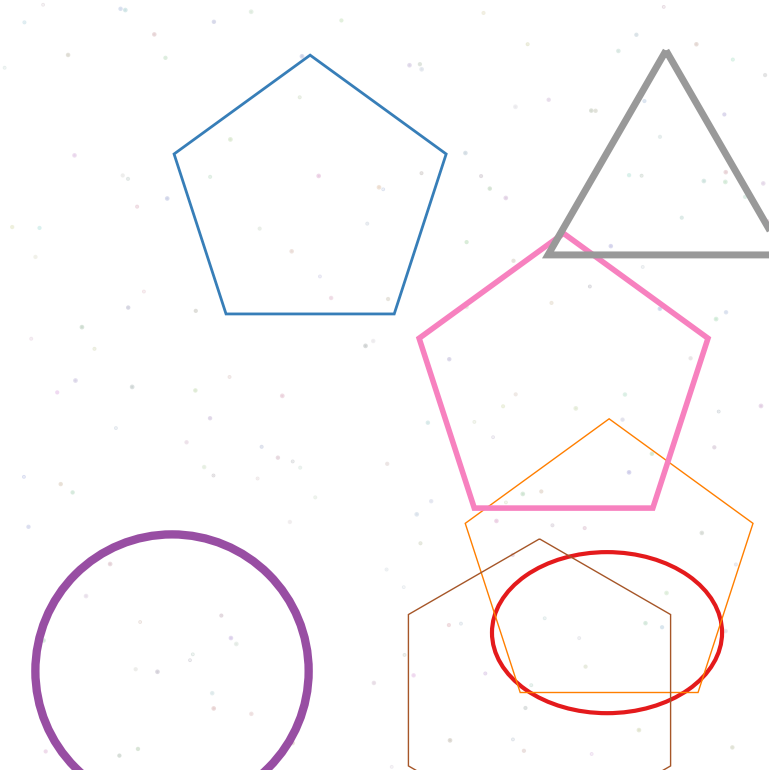[{"shape": "oval", "thickness": 1.5, "radius": 0.75, "center": [0.788, 0.178]}, {"shape": "pentagon", "thickness": 1, "radius": 0.93, "center": [0.403, 0.743]}, {"shape": "circle", "thickness": 3, "radius": 0.89, "center": [0.223, 0.129]}, {"shape": "pentagon", "thickness": 0.5, "radius": 0.98, "center": [0.791, 0.26]}, {"shape": "hexagon", "thickness": 0.5, "radius": 0.98, "center": [0.701, 0.104]}, {"shape": "pentagon", "thickness": 2, "radius": 0.99, "center": [0.732, 0.5]}, {"shape": "triangle", "thickness": 2.5, "radius": 0.88, "center": [0.865, 0.757]}]